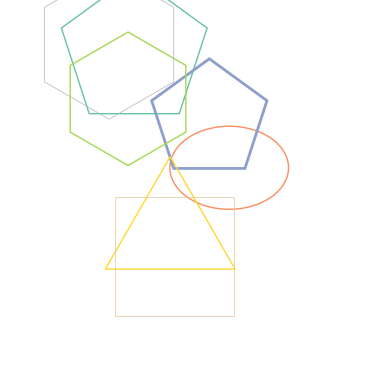[{"shape": "pentagon", "thickness": 1, "radius": 0.99, "center": [0.349, 0.866]}, {"shape": "oval", "thickness": 1, "radius": 0.77, "center": [0.595, 0.564]}, {"shape": "pentagon", "thickness": 2, "radius": 0.79, "center": [0.544, 0.69]}, {"shape": "hexagon", "thickness": 1, "radius": 0.87, "center": [0.333, 0.743]}, {"shape": "triangle", "thickness": 1, "radius": 0.97, "center": [0.442, 0.398]}, {"shape": "square", "thickness": 0.5, "radius": 0.77, "center": [0.454, 0.335]}, {"shape": "hexagon", "thickness": 0.5, "radius": 0.97, "center": [0.283, 0.884]}]